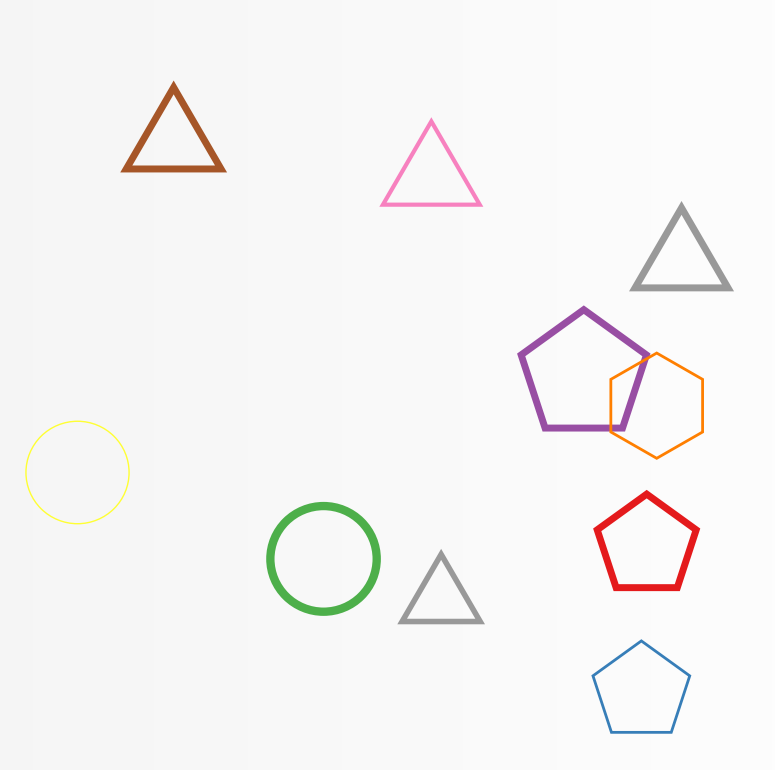[{"shape": "pentagon", "thickness": 2.5, "radius": 0.34, "center": [0.834, 0.291]}, {"shape": "pentagon", "thickness": 1, "radius": 0.33, "center": [0.828, 0.102]}, {"shape": "circle", "thickness": 3, "radius": 0.34, "center": [0.417, 0.274]}, {"shape": "pentagon", "thickness": 2.5, "radius": 0.42, "center": [0.753, 0.513]}, {"shape": "hexagon", "thickness": 1, "radius": 0.34, "center": [0.847, 0.473]}, {"shape": "circle", "thickness": 0.5, "radius": 0.33, "center": [0.1, 0.386]}, {"shape": "triangle", "thickness": 2.5, "radius": 0.35, "center": [0.224, 0.816]}, {"shape": "triangle", "thickness": 1.5, "radius": 0.36, "center": [0.557, 0.77]}, {"shape": "triangle", "thickness": 2, "radius": 0.29, "center": [0.569, 0.222]}, {"shape": "triangle", "thickness": 2.5, "radius": 0.35, "center": [0.879, 0.661]}]